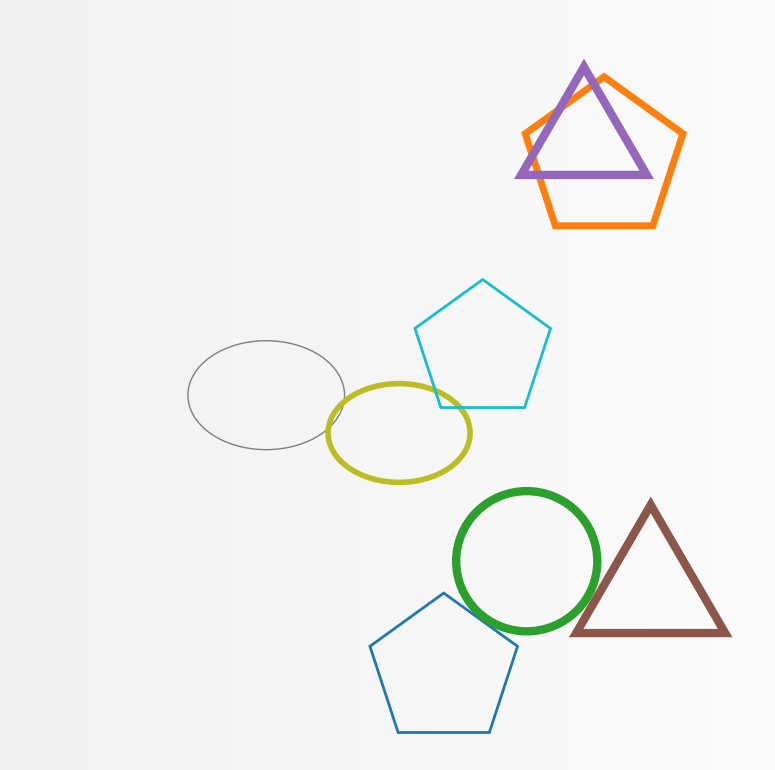[{"shape": "pentagon", "thickness": 1, "radius": 0.5, "center": [0.573, 0.13]}, {"shape": "pentagon", "thickness": 2.5, "radius": 0.53, "center": [0.779, 0.793]}, {"shape": "circle", "thickness": 3, "radius": 0.46, "center": [0.68, 0.271]}, {"shape": "triangle", "thickness": 3, "radius": 0.47, "center": [0.754, 0.82]}, {"shape": "triangle", "thickness": 3, "radius": 0.55, "center": [0.84, 0.233]}, {"shape": "oval", "thickness": 0.5, "radius": 0.51, "center": [0.344, 0.487]}, {"shape": "oval", "thickness": 2, "radius": 0.46, "center": [0.515, 0.438]}, {"shape": "pentagon", "thickness": 1, "radius": 0.46, "center": [0.623, 0.545]}]